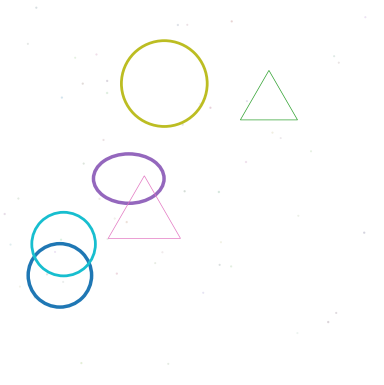[{"shape": "circle", "thickness": 2.5, "radius": 0.41, "center": [0.156, 0.285]}, {"shape": "triangle", "thickness": 0.5, "radius": 0.43, "center": [0.699, 0.731]}, {"shape": "oval", "thickness": 2.5, "radius": 0.46, "center": [0.334, 0.536]}, {"shape": "triangle", "thickness": 0.5, "radius": 0.54, "center": [0.375, 0.435]}, {"shape": "circle", "thickness": 2, "radius": 0.56, "center": [0.427, 0.783]}, {"shape": "circle", "thickness": 2, "radius": 0.41, "center": [0.165, 0.366]}]